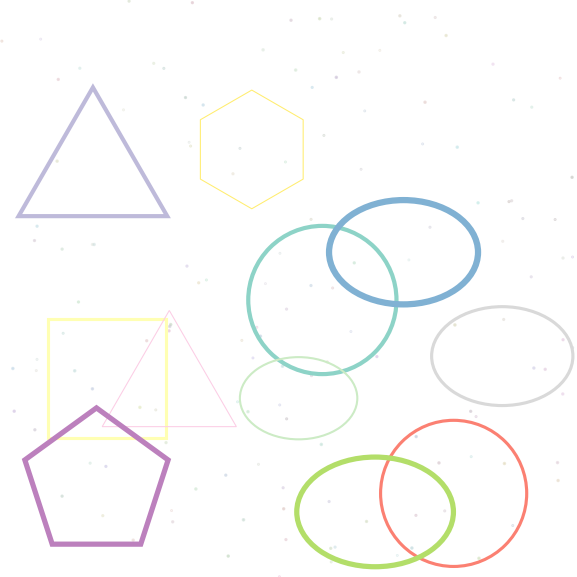[{"shape": "circle", "thickness": 2, "radius": 0.64, "center": [0.558, 0.48]}, {"shape": "square", "thickness": 1.5, "radius": 0.51, "center": [0.186, 0.344]}, {"shape": "triangle", "thickness": 2, "radius": 0.74, "center": [0.161, 0.699]}, {"shape": "circle", "thickness": 1.5, "radius": 0.63, "center": [0.786, 0.145]}, {"shape": "oval", "thickness": 3, "radius": 0.65, "center": [0.699, 0.562]}, {"shape": "oval", "thickness": 2.5, "radius": 0.68, "center": [0.65, 0.113]}, {"shape": "triangle", "thickness": 0.5, "radius": 0.67, "center": [0.293, 0.327]}, {"shape": "oval", "thickness": 1.5, "radius": 0.61, "center": [0.87, 0.382]}, {"shape": "pentagon", "thickness": 2.5, "radius": 0.65, "center": [0.167, 0.162]}, {"shape": "oval", "thickness": 1, "radius": 0.51, "center": [0.517, 0.31]}, {"shape": "hexagon", "thickness": 0.5, "radius": 0.51, "center": [0.436, 0.74]}]